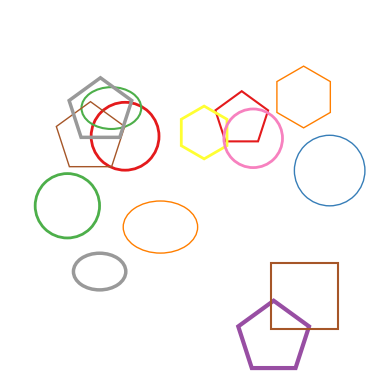[{"shape": "circle", "thickness": 2, "radius": 0.44, "center": [0.325, 0.646]}, {"shape": "pentagon", "thickness": 1.5, "radius": 0.36, "center": [0.628, 0.691]}, {"shape": "circle", "thickness": 1, "radius": 0.46, "center": [0.856, 0.557]}, {"shape": "circle", "thickness": 2, "radius": 0.42, "center": [0.175, 0.466]}, {"shape": "oval", "thickness": 1.5, "radius": 0.39, "center": [0.289, 0.719]}, {"shape": "pentagon", "thickness": 3, "radius": 0.48, "center": [0.711, 0.122]}, {"shape": "oval", "thickness": 1, "radius": 0.48, "center": [0.417, 0.41]}, {"shape": "hexagon", "thickness": 1, "radius": 0.4, "center": [0.789, 0.748]}, {"shape": "hexagon", "thickness": 2, "radius": 0.34, "center": [0.53, 0.656]}, {"shape": "pentagon", "thickness": 1, "radius": 0.47, "center": [0.235, 0.643]}, {"shape": "square", "thickness": 1.5, "radius": 0.43, "center": [0.791, 0.232]}, {"shape": "circle", "thickness": 2, "radius": 0.38, "center": [0.658, 0.641]}, {"shape": "oval", "thickness": 2.5, "radius": 0.34, "center": [0.259, 0.295]}, {"shape": "pentagon", "thickness": 2.5, "radius": 0.43, "center": [0.261, 0.712]}]